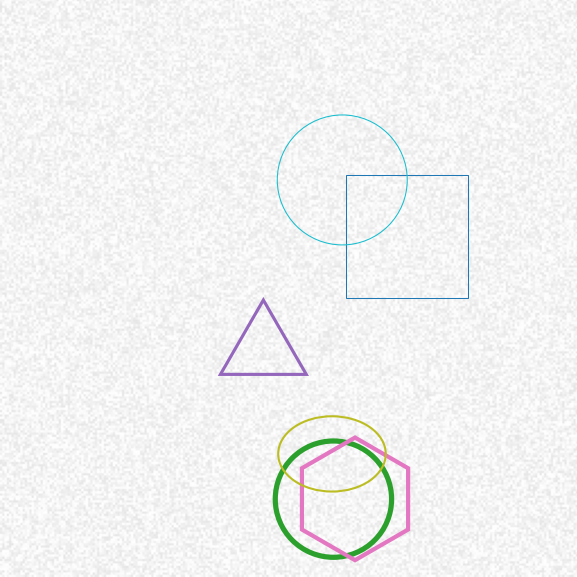[{"shape": "square", "thickness": 0.5, "radius": 0.53, "center": [0.705, 0.59]}, {"shape": "circle", "thickness": 2.5, "radius": 0.5, "center": [0.577, 0.135]}, {"shape": "triangle", "thickness": 1.5, "radius": 0.43, "center": [0.456, 0.394]}, {"shape": "hexagon", "thickness": 2, "radius": 0.53, "center": [0.615, 0.135]}, {"shape": "oval", "thickness": 1, "radius": 0.47, "center": [0.575, 0.213]}, {"shape": "circle", "thickness": 0.5, "radius": 0.56, "center": [0.593, 0.688]}]